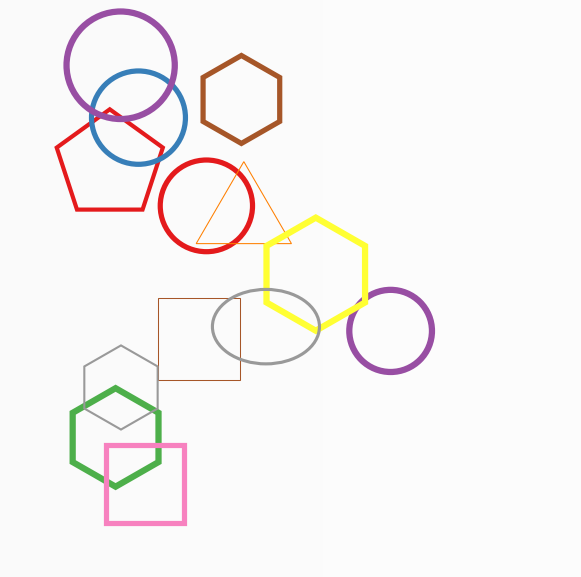[{"shape": "circle", "thickness": 2.5, "radius": 0.4, "center": [0.355, 0.643]}, {"shape": "pentagon", "thickness": 2, "radius": 0.48, "center": [0.189, 0.714]}, {"shape": "circle", "thickness": 2.5, "radius": 0.4, "center": [0.238, 0.795]}, {"shape": "hexagon", "thickness": 3, "radius": 0.43, "center": [0.199, 0.242]}, {"shape": "circle", "thickness": 3, "radius": 0.36, "center": [0.672, 0.426]}, {"shape": "circle", "thickness": 3, "radius": 0.47, "center": [0.208, 0.886]}, {"shape": "triangle", "thickness": 0.5, "radius": 0.47, "center": [0.419, 0.625]}, {"shape": "hexagon", "thickness": 3, "radius": 0.49, "center": [0.543, 0.524]}, {"shape": "square", "thickness": 0.5, "radius": 0.35, "center": [0.343, 0.413]}, {"shape": "hexagon", "thickness": 2.5, "radius": 0.38, "center": [0.415, 0.827]}, {"shape": "square", "thickness": 2.5, "radius": 0.33, "center": [0.249, 0.161]}, {"shape": "oval", "thickness": 1.5, "radius": 0.46, "center": [0.458, 0.434]}, {"shape": "hexagon", "thickness": 1, "radius": 0.36, "center": [0.208, 0.328]}]